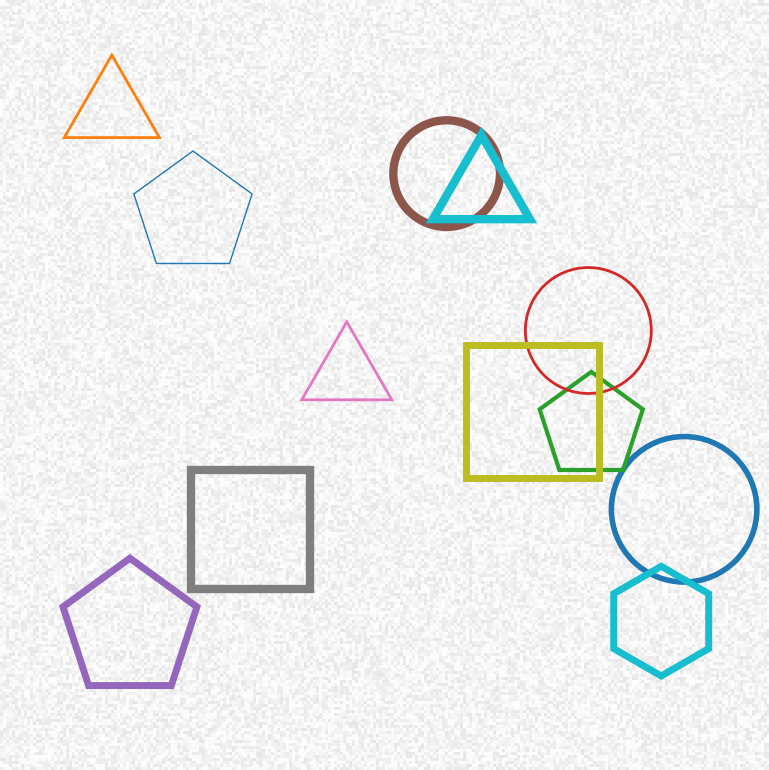[{"shape": "circle", "thickness": 2, "radius": 0.47, "center": [0.888, 0.339]}, {"shape": "pentagon", "thickness": 0.5, "radius": 0.4, "center": [0.251, 0.723]}, {"shape": "triangle", "thickness": 1, "radius": 0.36, "center": [0.145, 0.857]}, {"shape": "pentagon", "thickness": 1.5, "radius": 0.35, "center": [0.768, 0.447]}, {"shape": "circle", "thickness": 1, "radius": 0.41, "center": [0.764, 0.571]}, {"shape": "pentagon", "thickness": 2.5, "radius": 0.46, "center": [0.169, 0.184]}, {"shape": "circle", "thickness": 3, "radius": 0.35, "center": [0.58, 0.775]}, {"shape": "triangle", "thickness": 1, "radius": 0.34, "center": [0.45, 0.515]}, {"shape": "square", "thickness": 3, "radius": 0.39, "center": [0.325, 0.312]}, {"shape": "square", "thickness": 2.5, "radius": 0.43, "center": [0.692, 0.466]}, {"shape": "triangle", "thickness": 3, "radius": 0.36, "center": [0.625, 0.752]}, {"shape": "hexagon", "thickness": 2.5, "radius": 0.36, "center": [0.859, 0.193]}]